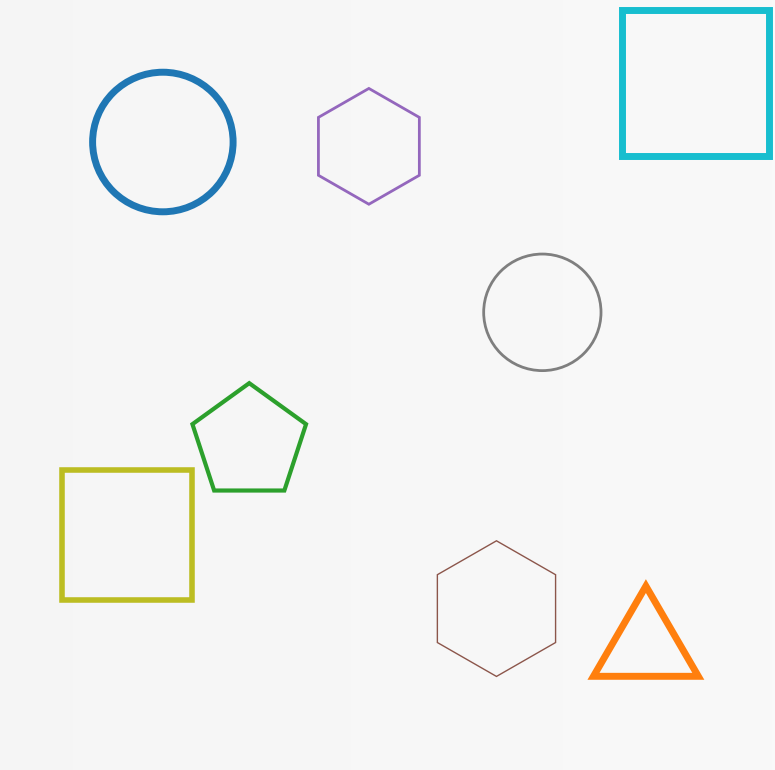[{"shape": "circle", "thickness": 2.5, "radius": 0.45, "center": [0.21, 0.816]}, {"shape": "triangle", "thickness": 2.5, "radius": 0.39, "center": [0.833, 0.161]}, {"shape": "pentagon", "thickness": 1.5, "radius": 0.39, "center": [0.322, 0.425]}, {"shape": "hexagon", "thickness": 1, "radius": 0.38, "center": [0.476, 0.81]}, {"shape": "hexagon", "thickness": 0.5, "radius": 0.44, "center": [0.641, 0.21]}, {"shape": "circle", "thickness": 1, "radius": 0.38, "center": [0.7, 0.594]}, {"shape": "square", "thickness": 2, "radius": 0.42, "center": [0.164, 0.305]}, {"shape": "square", "thickness": 2.5, "radius": 0.47, "center": [0.898, 0.892]}]